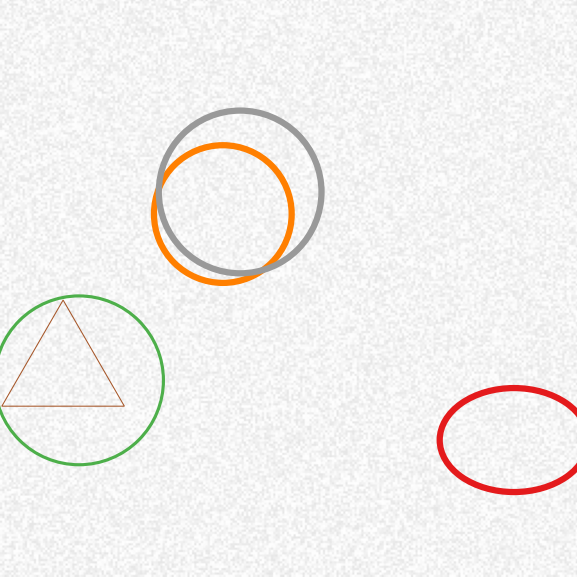[{"shape": "oval", "thickness": 3, "radius": 0.64, "center": [0.89, 0.237]}, {"shape": "circle", "thickness": 1.5, "radius": 0.73, "center": [0.137, 0.341]}, {"shape": "circle", "thickness": 3, "radius": 0.6, "center": [0.386, 0.628]}, {"shape": "triangle", "thickness": 0.5, "radius": 0.61, "center": [0.109, 0.357]}, {"shape": "circle", "thickness": 3, "radius": 0.7, "center": [0.416, 0.667]}]